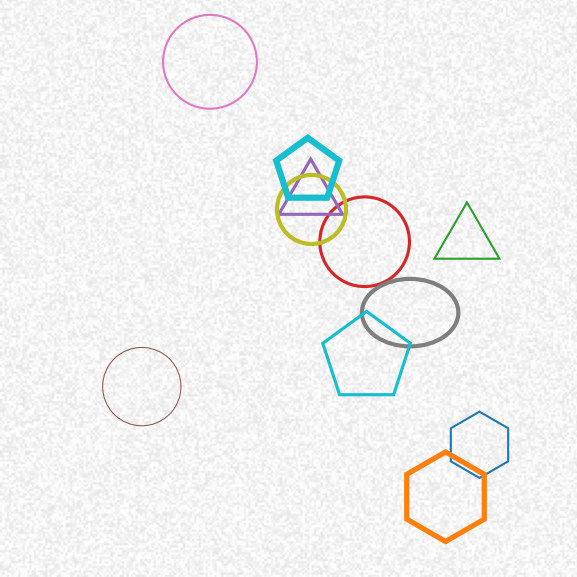[{"shape": "hexagon", "thickness": 1, "radius": 0.29, "center": [0.83, 0.229]}, {"shape": "hexagon", "thickness": 2.5, "radius": 0.39, "center": [0.771, 0.139]}, {"shape": "triangle", "thickness": 1, "radius": 0.33, "center": [0.809, 0.584]}, {"shape": "circle", "thickness": 1.5, "radius": 0.39, "center": [0.631, 0.581]}, {"shape": "triangle", "thickness": 1.5, "radius": 0.32, "center": [0.538, 0.66]}, {"shape": "circle", "thickness": 0.5, "radius": 0.34, "center": [0.246, 0.33]}, {"shape": "circle", "thickness": 1, "radius": 0.41, "center": [0.364, 0.892]}, {"shape": "oval", "thickness": 2, "radius": 0.42, "center": [0.71, 0.458]}, {"shape": "circle", "thickness": 2, "radius": 0.3, "center": [0.539, 0.636]}, {"shape": "pentagon", "thickness": 3, "radius": 0.29, "center": [0.533, 0.703]}, {"shape": "pentagon", "thickness": 1.5, "radius": 0.4, "center": [0.635, 0.38]}]